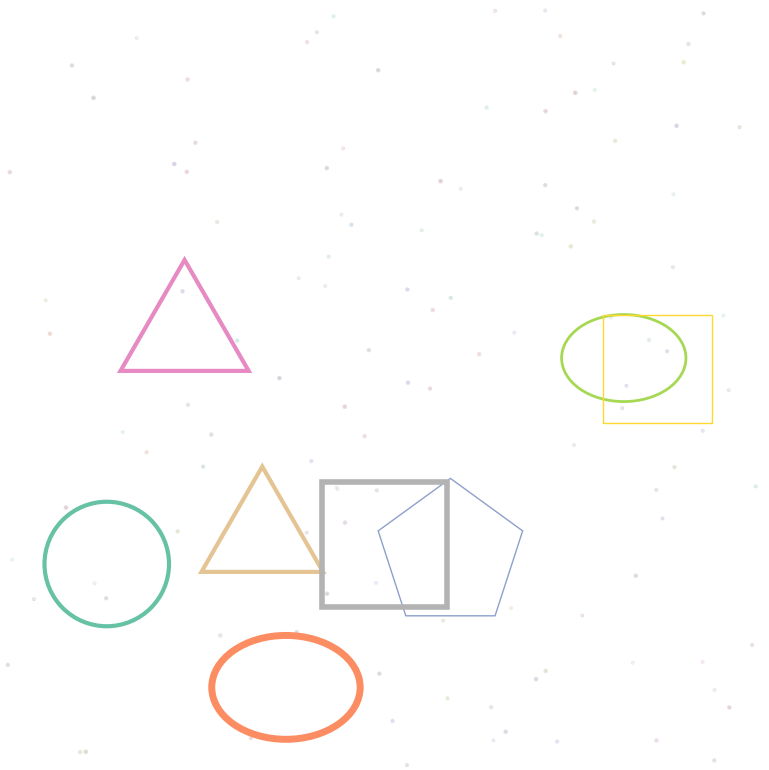[{"shape": "circle", "thickness": 1.5, "radius": 0.4, "center": [0.139, 0.268]}, {"shape": "oval", "thickness": 2.5, "radius": 0.48, "center": [0.371, 0.107]}, {"shape": "pentagon", "thickness": 0.5, "radius": 0.49, "center": [0.585, 0.28]}, {"shape": "triangle", "thickness": 1.5, "radius": 0.48, "center": [0.24, 0.566]}, {"shape": "oval", "thickness": 1, "radius": 0.4, "center": [0.81, 0.535]}, {"shape": "square", "thickness": 0.5, "radius": 0.35, "center": [0.854, 0.521]}, {"shape": "triangle", "thickness": 1.5, "radius": 0.46, "center": [0.341, 0.303]}, {"shape": "square", "thickness": 2, "radius": 0.41, "center": [0.499, 0.293]}]